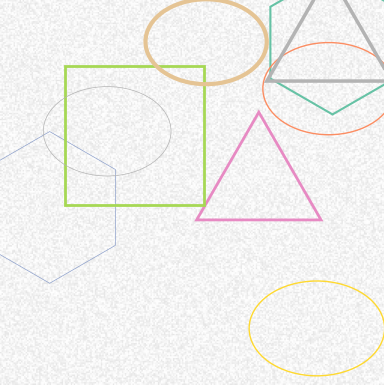[{"shape": "hexagon", "thickness": 1.5, "radius": 0.93, "center": [0.864, 0.889]}, {"shape": "oval", "thickness": 1, "radius": 0.86, "center": [0.854, 0.77]}, {"shape": "hexagon", "thickness": 0.5, "radius": 0.99, "center": [0.129, 0.461]}, {"shape": "triangle", "thickness": 2, "radius": 0.93, "center": [0.672, 0.522]}, {"shape": "square", "thickness": 2, "radius": 0.9, "center": [0.349, 0.647]}, {"shape": "oval", "thickness": 1, "radius": 0.88, "center": [0.823, 0.147]}, {"shape": "oval", "thickness": 3, "radius": 0.79, "center": [0.535, 0.892]}, {"shape": "oval", "thickness": 0.5, "radius": 0.83, "center": [0.278, 0.659]}, {"shape": "triangle", "thickness": 2.5, "radius": 0.94, "center": [0.855, 0.883]}]